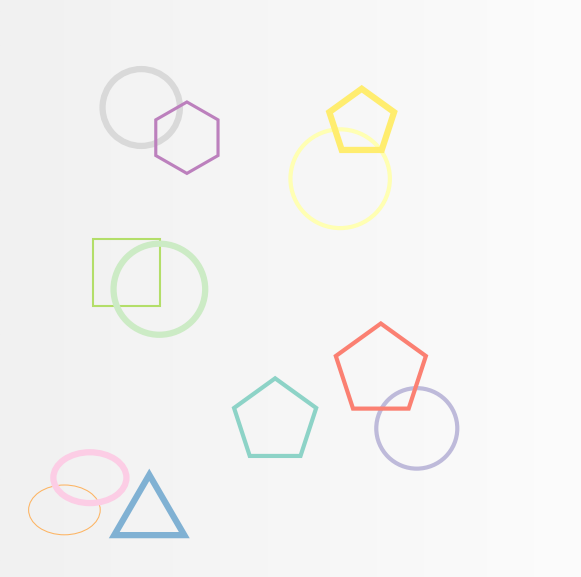[{"shape": "pentagon", "thickness": 2, "radius": 0.37, "center": [0.473, 0.27]}, {"shape": "circle", "thickness": 2, "radius": 0.43, "center": [0.585, 0.69]}, {"shape": "circle", "thickness": 2, "radius": 0.35, "center": [0.717, 0.257]}, {"shape": "pentagon", "thickness": 2, "radius": 0.41, "center": [0.655, 0.357]}, {"shape": "triangle", "thickness": 3, "radius": 0.35, "center": [0.257, 0.107]}, {"shape": "oval", "thickness": 0.5, "radius": 0.31, "center": [0.111, 0.116]}, {"shape": "square", "thickness": 1, "radius": 0.29, "center": [0.217, 0.527]}, {"shape": "oval", "thickness": 3, "radius": 0.31, "center": [0.155, 0.172]}, {"shape": "circle", "thickness": 3, "radius": 0.33, "center": [0.243, 0.813]}, {"shape": "hexagon", "thickness": 1.5, "radius": 0.31, "center": [0.322, 0.761]}, {"shape": "circle", "thickness": 3, "radius": 0.39, "center": [0.274, 0.498]}, {"shape": "pentagon", "thickness": 3, "radius": 0.29, "center": [0.622, 0.787]}]